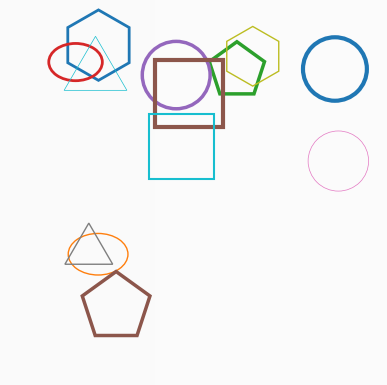[{"shape": "circle", "thickness": 3, "radius": 0.41, "center": [0.864, 0.821]}, {"shape": "hexagon", "thickness": 2, "radius": 0.46, "center": [0.254, 0.883]}, {"shape": "oval", "thickness": 1, "radius": 0.39, "center": [0.253, 0.34]}, {"shape": "pentagon", "thickness": 2.5, "radius": 0.37, "center": [0.611, 0.817]}, {"shape": "oval", "thickness": 2, "radius": 0.35, "center": [0.195, 0.839]}, {"shape": "circle", "thickness": 2.5, "radius": 0.44, "center": [0.455, 0.805]}, {"shape": "square", "thickness": 3, "radius": 0.44, "center": [0.488, 0.757]}, {"shape": "pentagon", "thickness": 2.5, "radius": 0.46, "center": [0.3, 0.203]}, {"shape": "circle", "thickness": 0.5, "radius": 0.39, "center": [0.873, 0.582]}, {"shape": "triangle", "thickness": 1, "radius": 0.36, "center": [0.229, 0.349]}, {"shape": "hexagon", "thickness": 1, "radius": 0.39, "center": [0.652, 0.854]}, {"shape": "triangle", "thickness": 0.5, "radius": 0.47, "center": [0.246, 0.812]}, {"shape": "square", "thickness": 1.5, "radius": 0.42, "center": [0.468, 0.621]}]